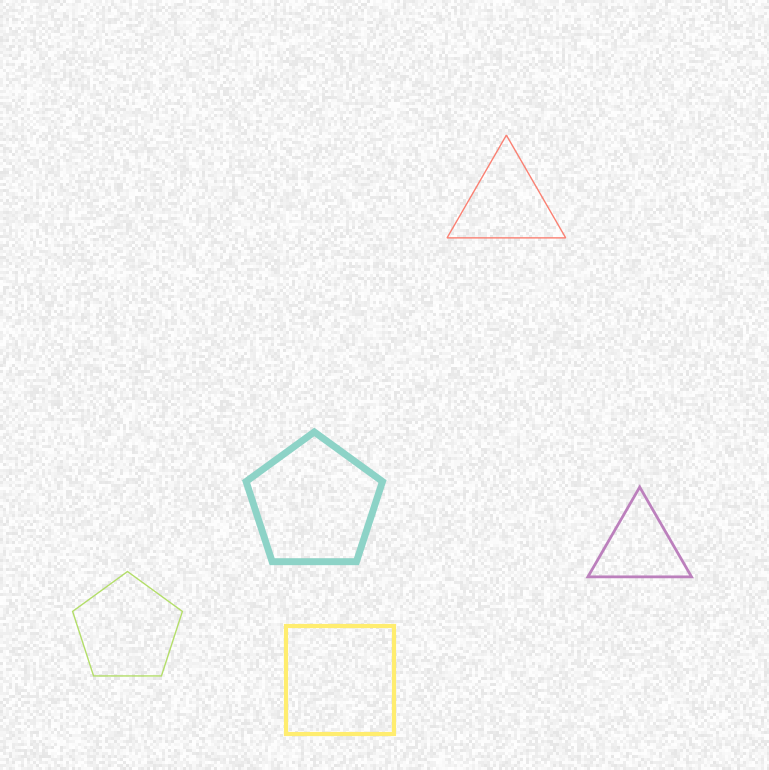[{"shape": "pentagon", "thickness": 2.5, "radius": 0.47, "center": [0.408, 0.346]}, {"shape": "triangle", "thickness": 0.5, "radius": 0.44, "center": [0.658, 0.736]}, {"shape": "pentagon", "thickness": 0.5, "radius": 0.37, "center": [0.166, 0.183]}, {"shape": "triangle", "thickness": 1, "radius": 0.39, "center": [0.831, 0.29]}, {"shape": "square", "thickness": 1.5, "radius": 0.35, "center": [0.442, 0.117]}]